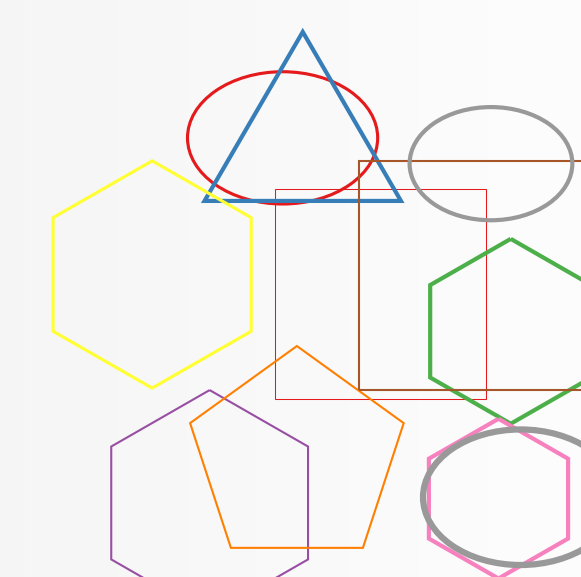[{"shape": "oval", "thickness": 1.5, "radius": 0.82, "center": [0.486, 0.76]}, {"shape": "square", "thickness": 0.5, "radius": 0.91, "center": [0.654, 0.49]}, {"shape": "triangle", "thickness": 2, "radius": 0.98, "center": [0.521, 0.749]}, {"shape": "hexagon", "thickness": 2, "radius": 0.8, "center": [0.879, 0.425]}, {"shape": "hexagon", "thickness": 1, "radius": 0.98, "center": [0.361, 0.128]}, {"shape": "pentagon", "thickness": 1, "radius": 0.97, "center": [0.511, 0.207]}, {"shape": "hexagon", "thickness": 1.5, "radius": 0.98, "center": [0.262, 0.524]}, {"shape": "square", "thickness": 1, "radius": 0.99, "center": [0.817, 0.522]}, {"shape": "hexagon", "thickness": 2, "radius": 0.69, "center": [0.858, 0.136]}, {"shape": "oval", "thickness": 2, "radius": 0.7, "center": [0.845, 0.716]}, {"shape": "oval", "thickness": 3, "radius": 0.84, "center": [0.895, 0.138]}]